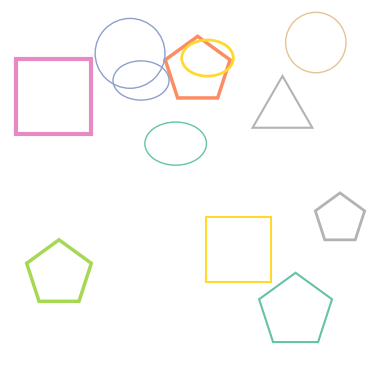[{"shape": "oval", "thickness": 1, "radius": 0.4, "center": [0.456, 0.627]}, {"shape": "pentagon", "thickness": 1.5, "radius": 0.5, "center": [0.768, 0.192]}, {"shape": "pentagon", "thickness": 2.5, "radius": 0.44, "center": [0.513, 0.817]}, {"shape": "circle", "thickness": 1, "radius": 0.45, "center": [0.338, 0.861]}, {"shape": "oval", "thickness": 1, "radius": 0.36, "center": [0.366, 0.791]}, {"shape": "square", "thickness": 3, "radius": 0.49, "center": [0.139, 0.749]}, {"shape": "pentagon", "thickness": 2.5, "radius": 0.44, "center": [0.153, 0.289]}, {"shape": "square", "thickness": 1.5, "radius": 0.42, "center": [0.62, 0.351]}, {"shape": "oval", "thickness": 2, "radius": 0.34, "center": [0.539, 0.849]}, {"shape": "circle", "thickness": 1, "radius": 0.39, "center": [0.82, 0.89]}, {"shape": "triangle", "thickness": 1.5, "radius": 0.45, "center": [0.734, 0.713]}, {"shape": "pentagon", "thickness": 2, "radius": 0.34, "center": [0.883, 0.432]}]